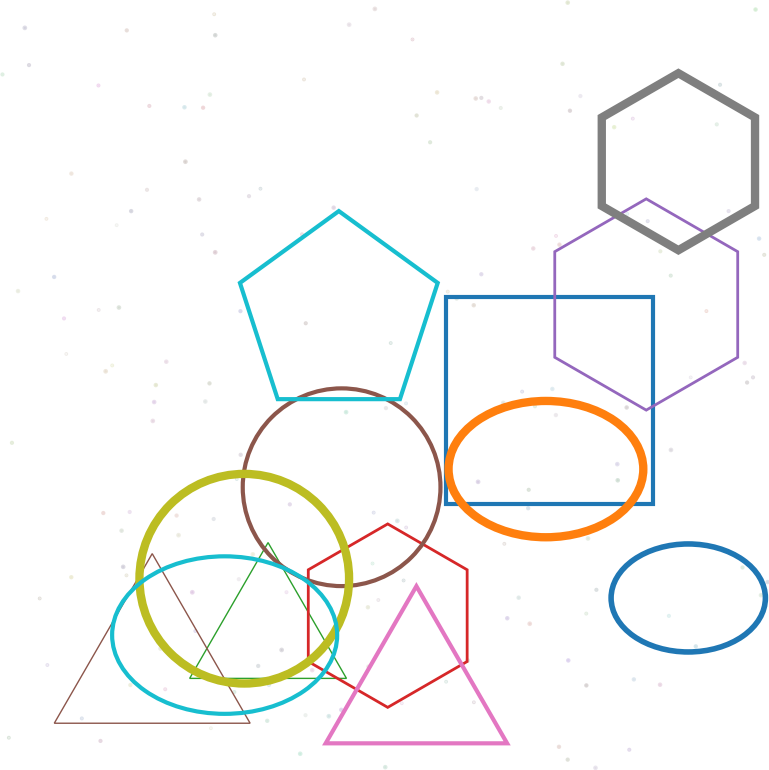[{"shape": "oval", "thickness": 2, "radius": 0.5, "center": [0.894, 0.223]}, {"shape": "square", "thickness": 1.5, "radius": 0.67, "center": [0.714, 0.48]}, {"shape": "oval", "thickness": 3, "radius": 0.63, "center": [0.709, 0.391]}, {"shape": "triangle", "thickness": 0.5, "radius": 0.59, "center": [0.348, 0.178]}, {"shape": "hexagon", "thickness": 1, "radius": 0.6, "center": [0.504, 0.2]}, {"shape": "hexagon", "thickness": 1, "radius": 0.69, "center": [0.839, 0.605]}, {"shape": "triangle", "thickness": 0.5, "radius": 0.73, "center": [0.198, 0.134]}, {"shape": "circle", "thickness": 1.5, "radius": 0.64, "center": [0.444, 0.367]}, {"shape": "triangle", "thickness": 1.5, "radius": 0.68, "center": [0.541, 0.103]}, {"shape": "hexagon", "thickness": 3, "radius": 0.57, "center": [0.881, 0.79]}, {"shape": "circle", "thickness": 3, "radius": 0.68, "center": [0.317, 0.248]}, {"shape": "pentagon", "thickness": 1.5, "radius": 0.68, "center": [0.44, 0.591]}, {"shape": "oval", "thickness": 1.5, "radius": 0.73, "center": [0.292, 0.175]}]